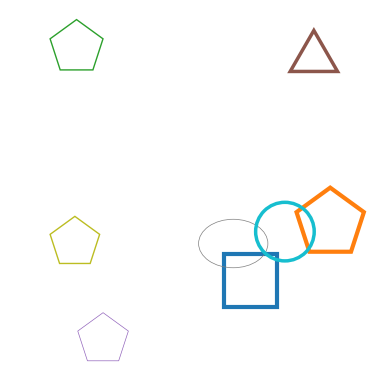[{"shape": "square", "thickness": 3, "radius": 0.35, "center": [0.651, 0.271]}, {"shape": "pentagon", "thickness": 3, "radius": 0.46, "center": [0.858, 0.421]}, {"shape": "pentagon", "thickness": 1, "radius": 0.36, "center": [0.199, 0.877]}, {"shape": "pentagon", "thickness": 0.5, "radius": 0.35, "center": [0.268, 0.119]}, {"shape": "triangle", "thickness": 2.5, "radius": 0.35, "center": [0.815, 0.85]}, {"shape": "oval", "thickness": 0.5, "radius": 0.45, "center": [0.606, 0.368]}, {"shape": "pentagon", "thickness": 1, "radius": 0.34, "center": [0.194, 0.37]}, {"shape": "circle", "thickness": 2.5, "radius": 0.38, "center": [0.74, 0.398]}]